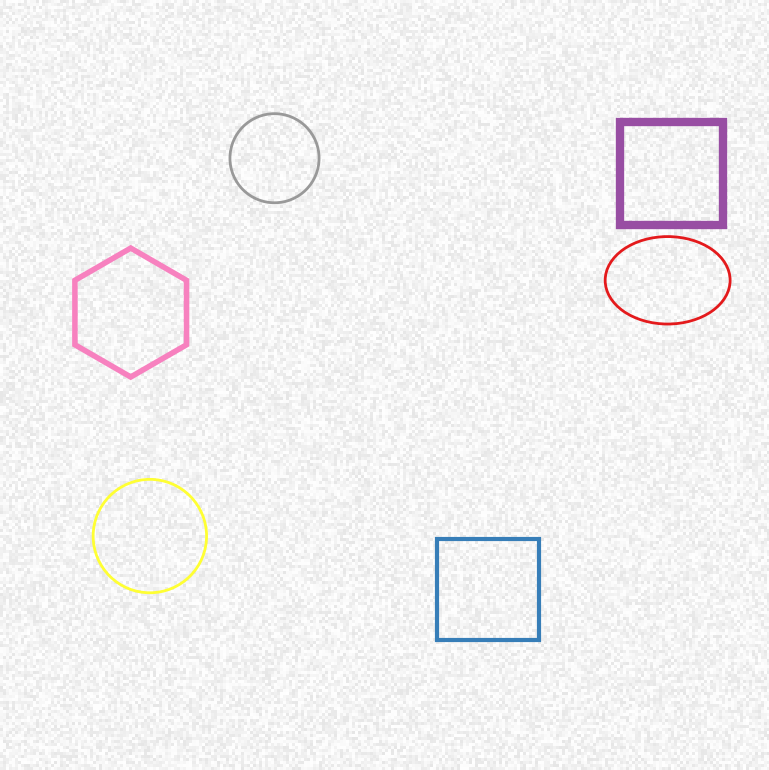[{"shape": "oval", "thickness": 1, "radius": 0.41, "center": [0.867, 0.636]}, {"shape": "square", "thickness": 1.5, "radius": 0.33, "center": [0.634, 0.234]}, {"shape": "square", "thickness": 3, "radius": 0.34, "center": [0.872, 0.774]}, {"shape": "circle", "thickness": 1, "radius": 0.37, "center": [0.195, 0.304]}, {"shape": "hexagon", "thickness": 2, "radius": 0.42, "center": [0.17, 0.594]}, {"shape": "circle", "thickness": 1, "radius": 0.29, "center": [0.357, 0.795]}]